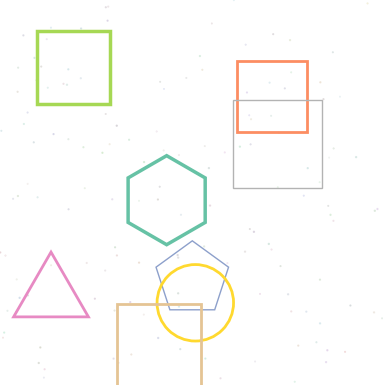[{"shape": "hexagon", "thickness": 2.5, "radius": 0.58, "center": [0.433, 0.48]}, {"shape": "square", "thickness": 2, "radius": 0.46, "center": [0.707, 0.749]}, {"shape": "pentagon", "thickness": 1, "radius": 0.5, "center": [0.499, 0.275]}, {"shape": "triangle", "thickness": 2, "radius": 0.56, "center": [0.132, 0.233]}, {"shape": "square", "thickness": 2.5, "radius": 0.47, "center": [0.19, 0.824]}, {"shape": "circle", "thickness": 2, "radius": 0.5, "center": [0.507, 0.214]}, {"shape": "square", "thickness": 2, "radius": 0.55, "center": [0.412, 0.103]}, {"shape": "square", "thickness": 1, "radius": 0.57, "center": [0.72, 0.625]}]